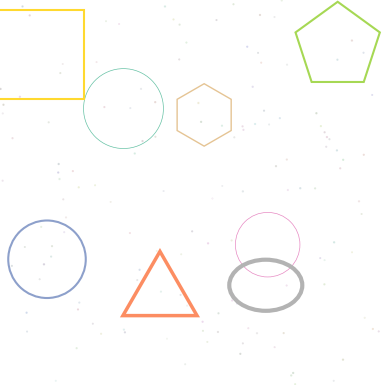[{"shape": "circle", "thickness": 0.5, "radius": 0.52, "center": [0.321, 0.718]}, {"shape": "triangle", "thickness": 2.5, "radius": 0.56, "center": [0.416, 0.236]}, {"shape": "circle", "thickness": 1.5, "radius": 0.5, "center": [0.122, 0.327]}, {"shape": "circle", "thickness": 0.5, "radius": 0.42, "center": [0.695, 0.364]}, {"shape": "pentagon", "thickness": 1.5, "radius": 0.58, "center": [0.877, 0.88]}, {"shape": "square", "thickness": 1.5, "radius": 0.58, "center": [0.101, 0.858]}, {"shape": "hexagon", "thickness": 1, "radius": 0.41, "center": [0.53, 0.701]}, {"shape": "oval", "thickness": 3, "radius": 0.47, "center": [0.69, 0.259]}]